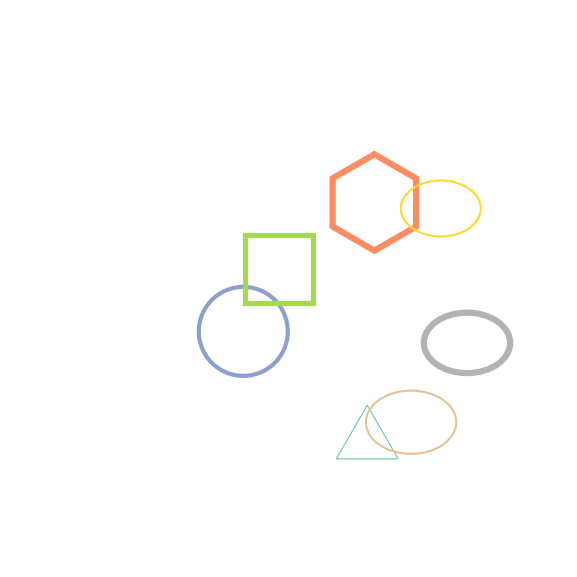[{"shape": "triangle", "thickness": 0.5, "radius": 0.31, "center": [0.636, 0.235]}, {"shape": "hexagon", "thickness": 3, "radius": 0.42, "center": [0.648, 0.649]}, {"shape": "circle", "thickness": 2, "radius": 0.39, "center": [0.421, 0.425]}, {"shape": "square", "thickness": 2.5, "radius": 0.29, "center": [0.483, 0.533]}, {"shape": "oval", "thickness": 1, "radius": 0.35, "center": [0.763, 0.638]}, {"shape": "oval", "thickness": 1, "radius": 0.39, "center": [0.712, 0.268]}, {"shape": "oval", "thickness": 3, "radius": 0.37, "center": [0.809, 0.405]}]